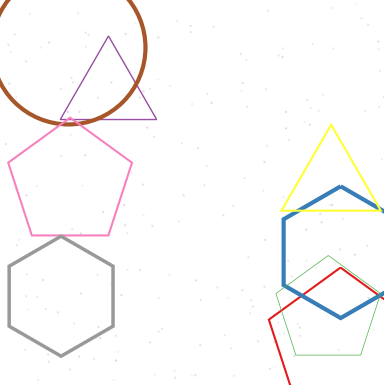[{"shape": "pentagon", "thickness": 1.5, "radius": 0.98, "center": [0.884, 0.109]}, {"shape": "hexagon", "thickness": 3, "radius": 0.86, "center": [0.885, 0.345]}, {"shape": "pentagon", "thickness": 0.5, "radius": 0.71, "center": [0.853, 0.193]}, {"shape": "triangle", "thickness": 1, "radius": 0.72, "center": [0.282, 0.762]}, {"shape": "triangle", "thickness": 1.5, "radius": 0.74, "center": [0.86, 0.527]}, {"shape": "circle", "thickness": 3, "radius": 1.0, "center": [0.178, 0.876]}, {"shape": "pentagon", "thickness": 1.5, "radius": 0.85, "center": [0.182, 0.525]}, {"shape": "hexagon", "thickness": 2.5, "radius": 0.78, "center": [0.159, 0.231]}]